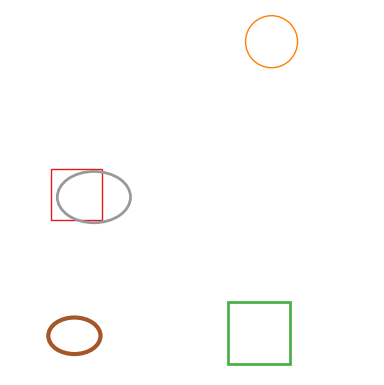[{"shape": "square", "thickness": 1, "radius": 0.33, "center": [0.198, 0.495]}, {"shape": "square", "thickness": 2, "radius": 0.4, "center": [0.672, 0.134]}, {"shape": "circle", "thickness": 1, "radius": 0.34, "center": [0.705, 0.892]}, {"shape": "oval", "thickness": 3, "radius": 0.34, "center": [0.193, 0.128]}, {"shape": "oval", "thickness": 2, "radius": 0.48, "center": [0.244, 0.488]}]